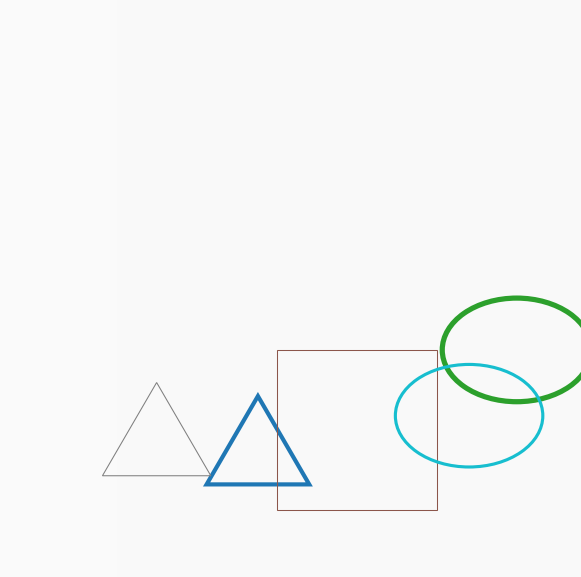[{"shape": "triangle", "thickness": 2, "radius": 0.51, "center": [0.444, 0.211]}, {"shape": "oval", "thickness": 2.5, "radius": 0.64, "center": [0.889, 0.393]}, {"shape": "square", "thickness": 0.5, "radius": 0.69, "center": [0.614, 0.255]}, {"shape": "triangle", "thickness": 0.5, "radius": 0.54, "center": [0.269, 0.229]}, {"shape": "oval", "thickness": 1.5, "radius": 0.63, "center": [0.807, 0.279]}]